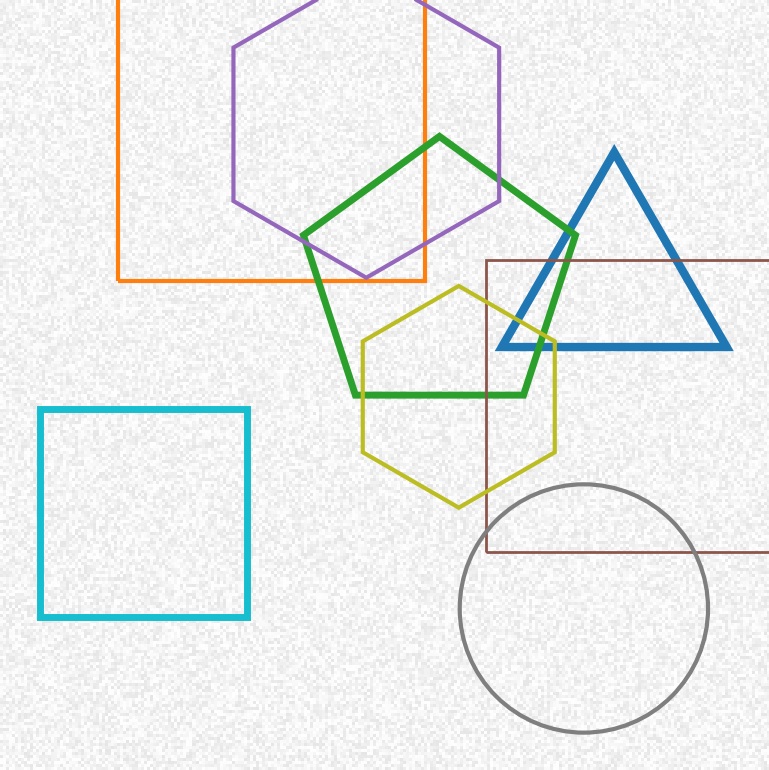[{"shape": "triangle", "thickness": 3, "radius": 0.84, "center": [0.798, 0.634]}, {"shape": "square", "thickness": 1.5, "radius": 1.0, "center": [0.353, 0.835]}, {"shape": "pentagon", "thickness": 2.5, "radius": 0.93, "center": [0.571, 0.637]}, {"shape": "hexagon", "thickness": 1.5, "radius": 1.0, "center": [0.476, 0.839]}, {"shape": "square", "thickness": 1, "radius": 0.95, "center": [0.821, 0.473]}, {"shape": "circle", "thickness": 1.5, "radius": 0.81, "center": [0.758, 0.21]}, {"shape": "hexagon", "thickness": 1.5, "radius": 0.72, "center": [0.596, 0.485]}, {"shape": "square", "thickness": 2.5, "radius": 0.67, "center": [0.187, 0.334]}]